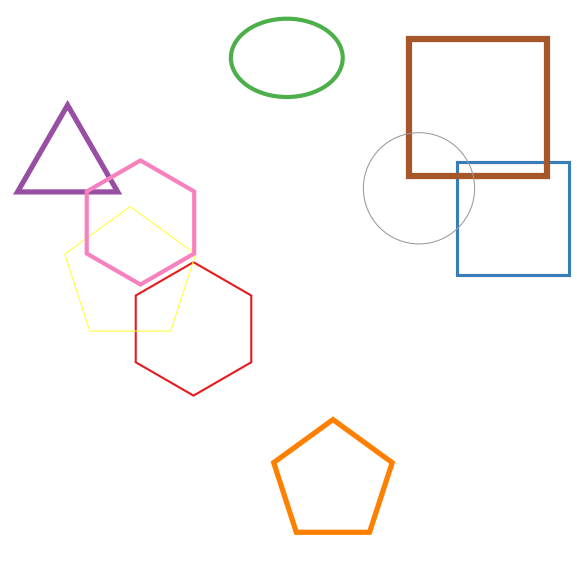[{"shape": "hexagon", "thickness": 1, "radius": 0.58, "center": [0.335, 0.43]}, {"shape": "square", "thickness": 1.5, "radius": 0.49, "center": [0.888, 0.621]}, {"shape": "oval", "thickness": 2, "radius": 0.48, "center": [0.497, 0.899]}, {"shape": "triangle", "thickness": 2.5, "radius": 0.5, "center": [0.117, 0.717]}, {"shape": "pentagon", "thickness": 2.5, "radius": 0.54, "center": [0.577, 0.165]}, {"shape": "pentagon", "thickness": 0.5, "radius": 0.6, "center": [0.225, 0.522]}, {"shape": "square", "thickness": 3, "radius": 0.6, "center": [0.827, 0.813]}, {"shape": "hexagon", "thickness": 2, "radius": 0.54, "center": [0.243, 0.614]}, {"shape": "circle", "thickness": 0.5, "radius": 0.48, "center": [0.726, 0.673]}]